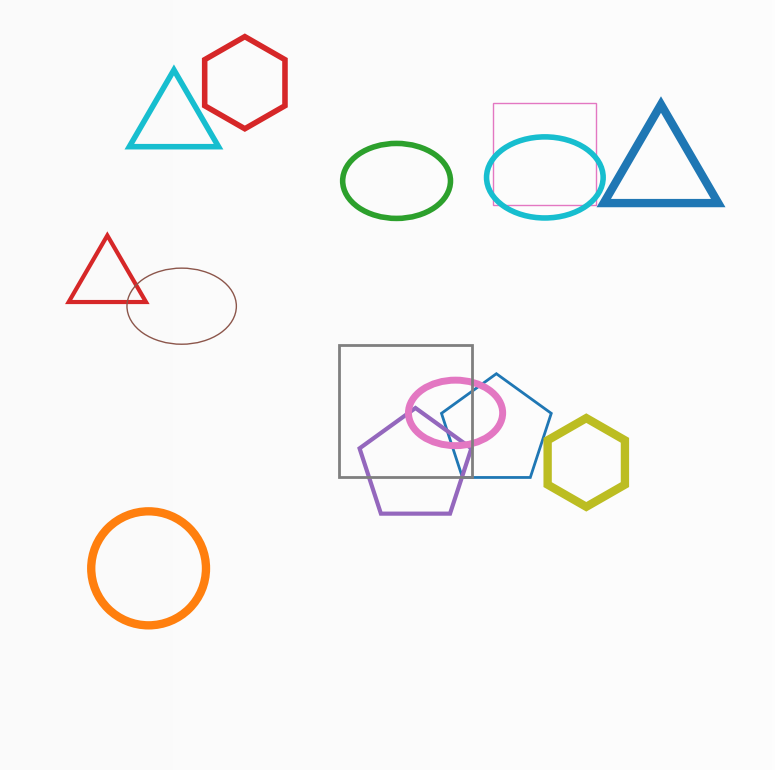[{"shape": "pentagon", "thickness": 1, "radius": 0.37, "center": [0.64, 0.44]}, {"shape": "triangle", "thickness": 3, "radius": 0.43, "center": [0.853, 0.779]}, {"shape": "circle", "thickness": 3, "radius": 0.37, "center": [0.192, 0.262]}, {"shape": "oval", "thickness": 2, "radius": 0.35, "center": [0.512, 0.765]}, {"shape": "triangle", "thickness": 1.5, "radius": 0.29, "center": [0.138, 0.637]}, {"shape": "hexagon", "thickness": 2, "radius": 0.3, "center": [0.316, 0.893]}, {"shape": "pentagon", "thickness": 1.5, "radius": 0.38, "center": [0.536, 0.394]}, {"shape": "oval", "thickness": 0.5, "radius": 0.35, "center": [0.234, 0.602]}, {"shape": "square", "thickness": 0.5, "radius": 0.33, "center": [0.702, 0.8]}, {"shape": "oval", "thickness": 2.5, "radius": 0.3, "center": [0.588, 0.464]}, {"shape": "square", "thickness": 1, "radius": 0.43, "center": [0.523, 0.466]}, {"shape": "hexagon", "thickness": 3, "radius": 0.29, "center": [0.756, 0.399]}, {"shape": "oval", "thickness": 2, "radius": 0.38, "center": [0.703, 0.77]}, {"shape": "triangle", "thickness": 2, "radius": 0.33, "center": [0.224, 0.843]}]